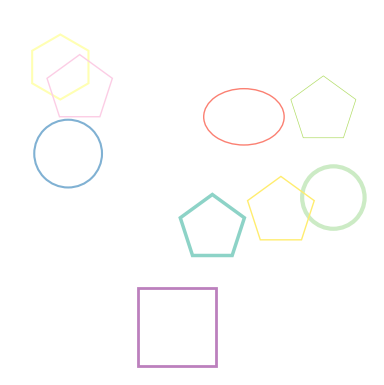[{"shape": "pentagon", "thickness": 2.5, "radius": 0.44, "center": [0.552, 0.407]}, {"shape": "hexagon", "thickness": 1.5, "radius": 0.42, "center": [0.157, 0.826]}, {"shape": "oval", "thickness": 1, "radius": 0.52, "center": [0.634, 0.697]}, {"shape": "circle", "thickness": 1.5, "radius": 0.44, "center": [0.177, 0.601]}, {"shape": "pentagon", "thickness": 0.5, "radius": 0.44, "center": [0.84, 0.714]}, {"shape": "pentagon", "thickness": 1, "radius": 0.45, "center": [0.207, 0.769]}, {"shape": "square", "thickness": 2, "radius": 0.51, "center": [0.461, 0.151]}, {"shape": "circle", "thickness": 3, "radius": 0.41, "center": [0.866, 0.487]}, {"shape": "pentagon", "thickness": 1, "radius": 0.46, "center": [0.73, 0.451]}]